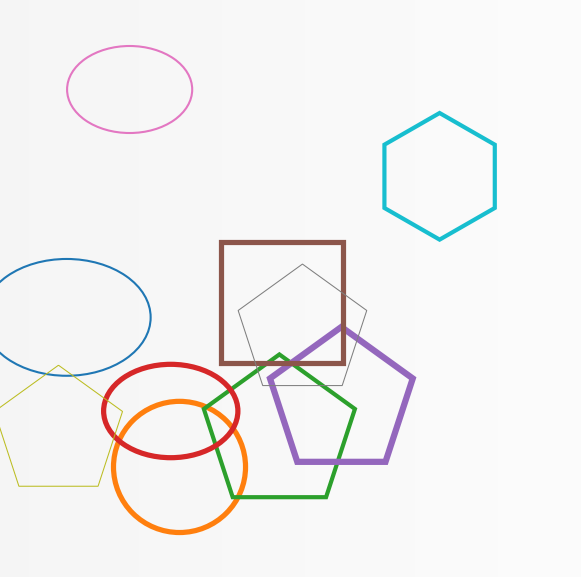[{"shape": "oval", "thickness": 1, "radius": 0.72, "center": [0.115, 0.45]}, {"shape": "circle", "thickness": 2.5, "radius": 0.57, "center": [0.309, 0.191]}, {"shape": "pentagon", "thickness": 2, "radius": 0.68, "center": [0.481, 0.249]}, {"shape": "oval", "thickness": 2.5, "radius": 0.58, "center": [0.294, 0.287]}, {"shape": "pentagon", "thickness": 3, "radius": 0.65, "center": [0.587, 0.304]}, {"shape": "square", "thickness": 2.5, "radius": 0.53, "center": [0.485, 0.475]}, {"shape": "oval", "thickness": 1, "radius": 0.54, "center": [0.223, 0.844]}, {"shape": "pentagon", "thickness": 0.5, "radius": 0.58, "center": [0.52, 0.426]}, {"shape": "pentagon", "thickness": 0.5, "radius": 0.58, "center": [0.101, 0.251]}, {"shape": "hexagon", "thickness": 2, "radius": 0.55, "center": [0.756, 0.694]}]